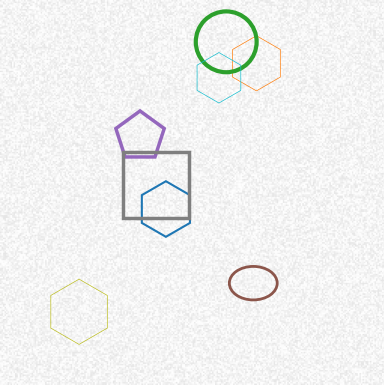[{"shape": "hexagon", "thickness": 1.5, "radius": 0.36, "center": [0.431, 0.457]}, {"shape": "hexagon", "thickness": 0.5, "radius": 0.36, "center": [0.666, 0.836]}, {"shape": "circle", "thickness": 3, "radius": 0.4, "center": [0.588, 0.891]}, {"shape": "pentagon", "thickness": 2.5, "radius": 0.33, "center": [0.364, 0.646]}, {"shape": "oval", "thickness": 2, "radius": 0.31, "center": [0.658, 0.264]}, {"shape": "square", "thickness": 2.5, "radius": 0.43, "center": [0.405, 0.52]}, {"shape": "hexagon", "thickness": 0.5, "radius": 0.42, "center": [0.205, 0.19]}, {"shape": "hexagon", "thickness": 0.5, "radius": 0.33, "center": [0.569, 0.798]}]